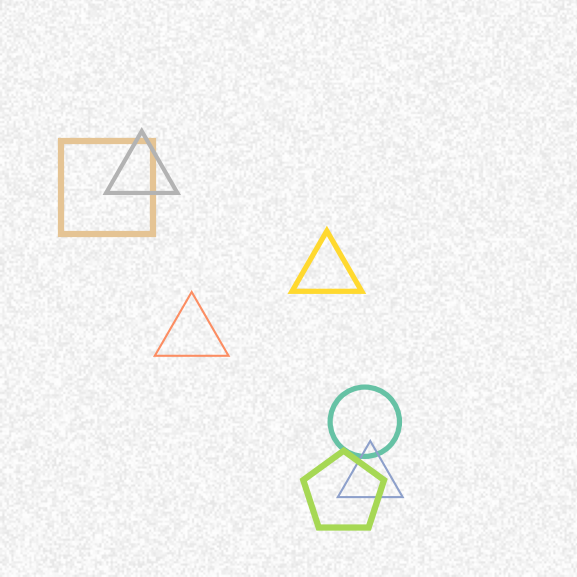[{"shape": "circle", "thickness": 2.5, "radius": 0.3, "center": [0.632, 0.269]}, {"shape": "triangle", "thickness": 1, "radius": 0.37, "center": [0.332, 0.42]}, {"shape": "triangle", "thickness": 1, "radius": 0.32, "center": [0.641, 0.171]}, {"shape": "pentagon", "thickness": 3, "radius": 0.37, "center": [0.595, 0.145]}, {"shape": "triangle", "thickness": 2.5, "radius": 0.35, "center": [0.566, 0.53]}, {"shape": "square", "thickness": 3, "radius": 0.4, "center": [0.186, 0.674]}, {"shape": "triangle", "thickness": 2, "radius": 0.36, "center": [0.245, 0.701]}]